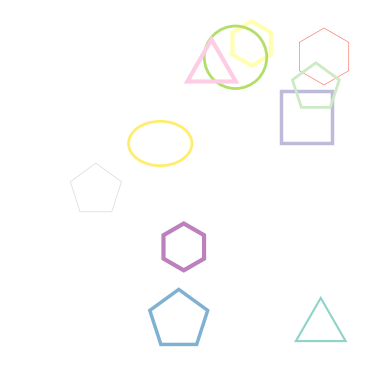[{"shape": "triangle", "thickness": 1.5, "radius": 0.37, "center": [0.833, 0.151]}, {"shape": "hexagon", "thickness": 3, "radius": 0.29, "center": [0.654, 0.887]}, {"shape": "square", "thickness": 2.5, "radius": 0.34, "center": [0.796, 0.696]}, {"shape": "hexagon", "thickness": 0.5, "radius": 0.37, "center": [0.842, 0.853]}, {"shape": "pentagon", "thickness": 2.5, "radius": 0.4, "center": [0.464, 0.169]}, {"shape": "circle", "thickness": 2, "radius": 0.41, "center": [0.612, 0.851]}, {"shape": "triangle", "thickness": 3, "radius": 0.36, "center": [0.549, 0.825]}, {"shape": "pentagon", "thickness": 0.5, "radius": 0.35, "center": [0.249, 0.506]}, {"shape": "hexagon", "thickness": 3, "radius": 0.3, "center": [0.477, 0.359]}, {"shape": "pentagon", "thickness": 2, "radius": 0.32, "center": [0.82, 0.773]}, {"shape": "oval", "thickness": 2, "radius": 0.41, "center": [0.416, 0.627]}]